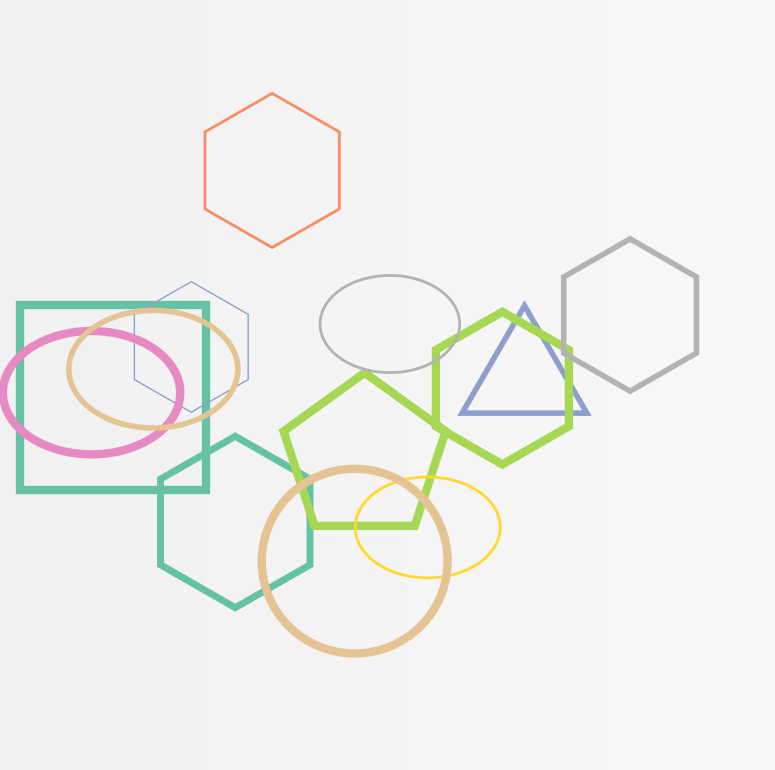[{"shape": "hexagon", "thickness": 2.5, "radius": 0.56, "center": [0.304, 0.322]}, {"shape": "square", "thickness": 3, "radius": 0.6, "center": [0.146, 0.484]}, {"shape": "hexagon", "thickness": 1, "radius": 0.5, "center": [0.351, 0.779]}, {"shape": "hexagon", "thickness": 0.5, "radius": 0.42, "center": [0.247, 0.549]}, {"shape": "triangle", "thickness": 2, "radius": 0.47, "center": [0.677, 0.51]}, {"shape": "oval", "thickness": 3, "radius": 0.57, "center": [0.118, 0.49]}, {"shape": "pentagon", "thickness": 3, "radius": 0.55, "center": [0.47, 0.406]}, {"shape": "hexagon", "thickness": 3, "radius": 0.5, "center": [0.648, 0.496]}, {"shape": "oval", "thickness": 1, "radius": 0.47, "center": [0.552, 0.315]}, {"shape": "oval", "thickness": 2, "radius": 0.55, "center": [0.198, 0.521]}, {"shape": "circle", "thickness": 3, "radius": 0.6, "center": [0.458, 0.271]}, {"shape": "oval", "thickness": 1, "radius": 0.45, "center": [0.503, 0.579]}, {"shape": "hexagon", "thickness": 2, "radius": 0.49, "center": [0.813, 0.591]}]